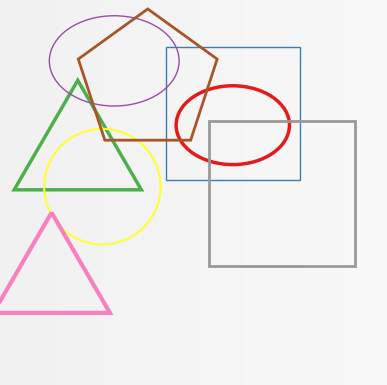[{"shape": "oval", "thickness": 2.5, "radius": 0.73, "center": [0.601, 0.675]}, {"shape": "square", "thickness": 1, "radius": 0.86, "center": [0.601, 0.705]}, {"shape": "triangle", "thickness": 2.5, "radius": 0.95, "center": [0.201, 0.602]}, {"shape": "oval", "thickness": 1, "radius": 0.84, "center": [0.295, 0.842]}, {"shape": "circle", "thickness": 1.5, "radius": 0.75, "center": [0.264, 0.515]}, {"shape": "pentagon", "thickness": 2, "radius": 0.94, "center": [0.381, 0.788]}, {"shape": "triangle", "thickness": 3, "radius": 0.87, "center": [0.133, 0.274]}, {"shape": "square", "thickness": 2, "radius": 0.94, "center": [0.728, 0.496]}]